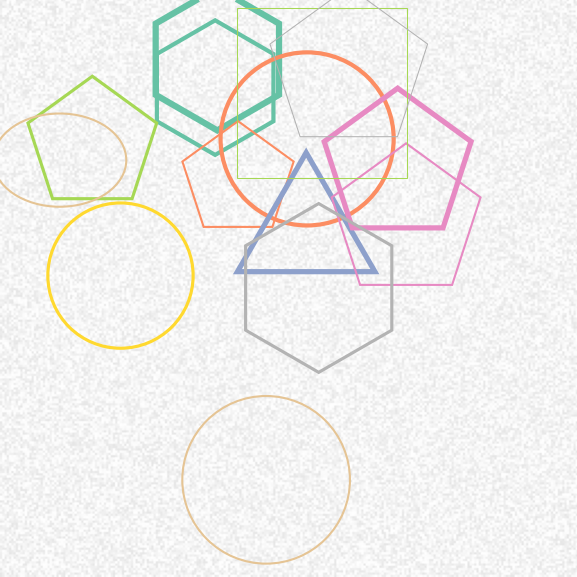[{"shape": "hexagon", "thickness": 3, "radius": 0.62, "center": [0.376, 0.897]}, {"shape": "hexagon", "thickness": 2, "radius": 0.58, "center": [0.373, 0.847]}, {"shape": "pentagon", "thickness": 1, "radius": 0.51, "center": [0.412, 0.688]}, {"shape": "circle", "thickness": 2, "radius": 0.75, "center": [0.532, 0.759]}, {"shape": "triangle", "thickness": 2.5, "radius": 0.69, "center": [0.53, 0.597]}, {"shape": "pentagon", "thickness": 1, "radius": 0.68, "center": [0.703, 0.615]}, {"shape": "pentagon", "thickness": 2.5, "radius": 0.67, "center": [0.689, 0.713]}, {"shape": "square", "thickness": 0.5, "radius": 0.74, "center": [0.557, 0.837]}, {"shape": "pentagon", "thickness": 1.5, "radius": 0.59, "center": [0.16, 0.75]}, {"shape": "circle", "thickness": 1.5, "radius": 0.63, "center": [0.209, 0.522]}, {"shape": "circle", "thickness": 1, "radius": 0.73, "center": [0.461, 0.168]}, {"shape": "oval", "thickness": 1, "radius": 0.58, "center": [0.103, 0.722]}, {"shape": "pentagon", "thickness": 0.5, "radius": 0.72, "center": [0.604, 0.879]}, {"shape": "hexagon", "thickness": 1.5, "radius": 0.73, "center": [0.552, 0.5]}]